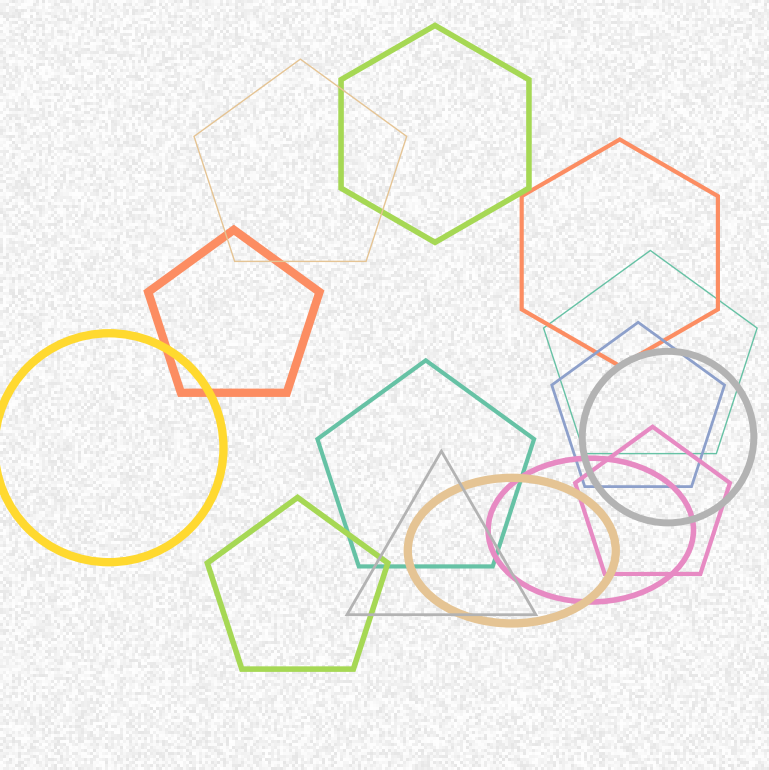[{"shape": "pentagon", "thickness": 1.5, "radius": 0.74, "center": [0.553, 0.384]}, {"shape": "pentagon", "thickness": 0.5, "radius": 0.73, "center": [0.845, 0.529]}, {"shape": "pentagon", "thickness": 3, "radius": 0.58, "center": [0.304, 0.585]}, {"shape": "hexagon", "thickness": 1.5, "radius": 0.74, "center": [0.805, 0.672]}, {"shape": "pentagon", "thickness": 1, "radius": 0.59, "center": [0.829, 0.463]}, {"shape": "oval", "thickness": 2, "radius": 0.67, "center": [0.767, 0.312]}, {"shape": "pentagon", "thickness": 1.5, "radius": 0.53, "center": [0.847, 0.34]}, {"shape": "pentagon", "thickness": 2, "radius": 0.62, "center": [0.386, 0.231]}, {"shape": "hexagon", "thickness": 2, "radius": 0.7, "center": [0.565, 0.826]}, {"shape": "circle", "thickness": 3, "radius": 0.74, "center": [0.142, 0.419]}, {"shape": "oval", "thickness": 3, "radius": 0.68, "center": [0.665, 0.285]}, {"shape": "pentagon", "thickness": 0.5, "radius": 0.73, "center": [0.39, 0.778]}, {"shape": "circle", "thickness": 2.5, "radius": 0.56, "center": [0.868, 0.432]}, {"shape": "triangle", "thickness": 1, "radius": 0.71, "center": [0.573, 0.272]}]